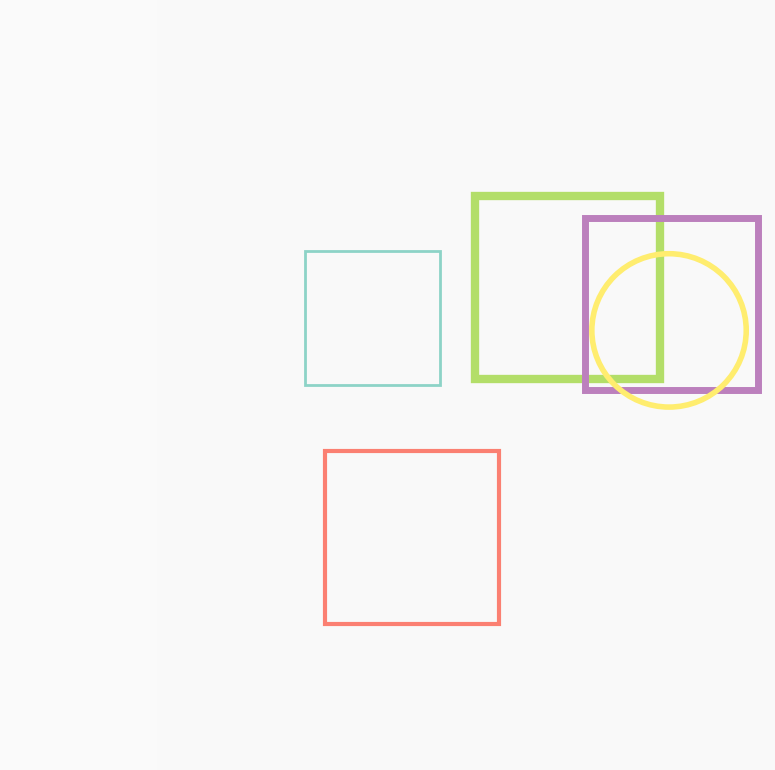[{"shape": "square", "thickness": 1, "radius": 0.44, "center": [0.481, 0.587]}, {"shape": "square", "thickness": 1.5, "radius": 0.56, "center": [0.532, 0.303]}, {"shape": "square", "thickness": 3, "radius": 0.59, "center": [0.732, 0.627]}, {"shape": "square", "thickness": 2.5, "radius": 0.56, "center": [0.867, 0.605]}, {"shape": "circle", "thickness": 2, "radius": 0.5, "center": [0.863, 0.571]}]